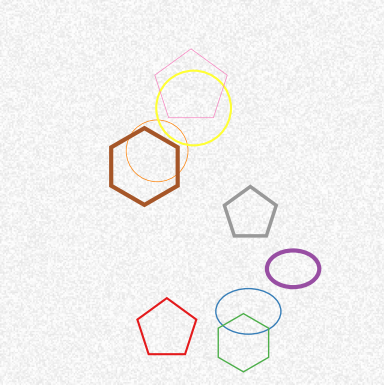[{"shape": "pentagon", "thickness": 1.5, "radius": 0.4, "center": [0.433, 0.145]}, {"shape": "oval", "thickness": 1, "radius": 0.42, "center": [0.645, 0.191]}, {"shape": "hexagon", "thickness": 1, "radius": 0.38, "center": [0.632, 0.11]}, {"shape": "oval", "thickness": 3, "radius": 0.34, "center": [0.761, 0.302]}, {"shape": "circle", "thickness": 0.5, "radius": 0.4, "center": [0.408, 0.608]}, {"shape": "circle", "thickness": 1.5, "radius": 0.49, "center": [0.503, 0.719]}, {"shape": "hexagon", "thickness": 3, "radius": 0.5, "center": [0.375, 0.568]}, {"shape": "pentagon", "thickness": 0.5, "radius": 0.49, "center": [0.496, 0.774]}, {"shape": "pentagon", "thickness": 2.5, "radius": 0.35, "center": [0.65, 0.445]}]